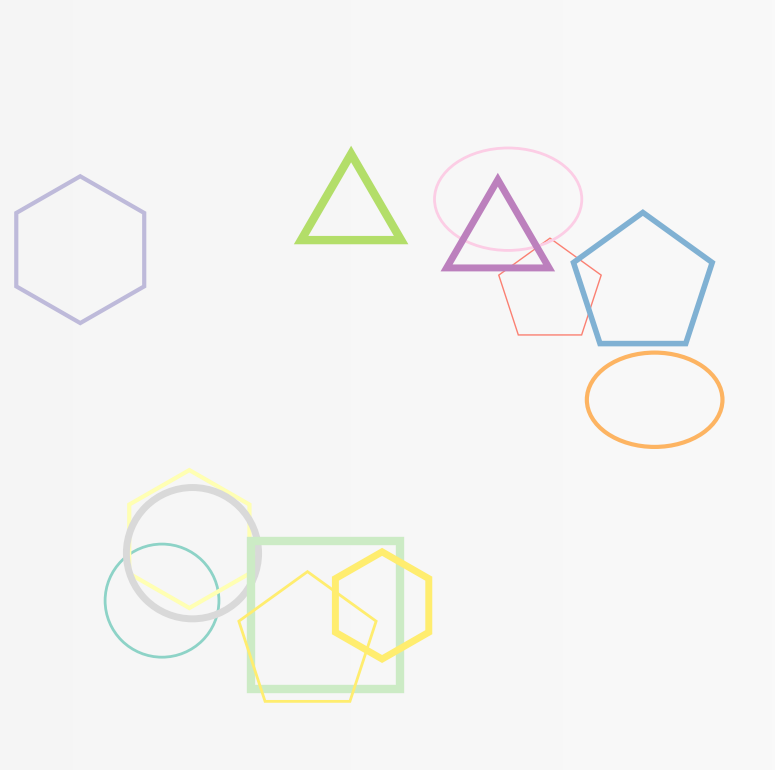[{"shape": "circle", "thickness": 1, "radius": 0.37, "center": [0.209, 0.22]}, {"shape": "hexagon", "thickness": 1.5, "radius": 0.45, "center": [0.244, 0.3]}, {"shape": "hexagon", "thickness": 1.5, "radius": 0.48, "center": [0.104, 0.676]}, {"shape": "pentagon", "thickness": 0.5, "radius": 0.35, "center": [0.71, 0.621]}, {"shape": "pentagon", "thickness": 2, "radius": 0.47, "center": [0.829, 0.63]}, {"shape": "oval", "thickness": 1.5, "radius": 0.44, "center": [0.845, 0.481]}, {"shape": "triangle", "thickness": 3, "radius": 0.37, "center": [0.453, 0.725]}, {"shape": "oval", "thickness": 1, "radius": 0.48, "center": [0.656, 0.741]}, {"shape": "circle", "thickness": 2.5, "radius": 0.43, "center": [0.248, 0.282]}, {"shape": "triangle", "thickness": 2.5, "radius": 0.38, "center": [0.642, 0.69]}, {"shape": "square", "thickness": 3, "radius": 0.48, "center": [0.42, 0.202]}, {"shape": "hexagon", "thickness": 2.5, "radius": 0.35, "center": [0.493, 0.214]}, {"shape": "pentagon", "thickness": 1, "radius": 0.47, "center": [0.397, 0.164]}]